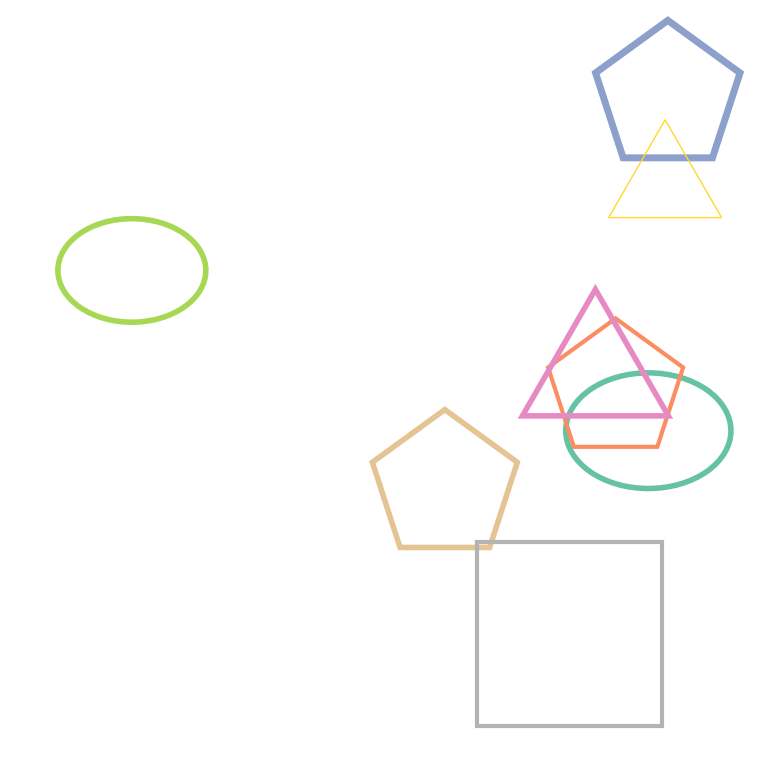[{"shape": "oval", "thickness": 2, "radius": 0.54, "center": [0.842, 0.441]}, {"shape": "pentagon", "thickness": 1.5, "radius": 0.46, "center": [0.799, 0.494]}, {"shape": "pentagon", "thickness": 2.5, "radius": 0.49, "center": [0.867, 0.875]}, {"shape": "triangle", "thickness": 2, "radius": 0.55, "center": [0.773, 0.515]}, {"shape": "oval", "thickness": 2, "radius": 0.48, "center": [0.171, 0.649]}, {"shape": "triangle", "thickness": 0.5, "radius": 0.42, "center": [0.864, 0.76]}, {"shape": "pentagon", "thickness": 2, "radius": 0.49, "center": [0.578, 0.369]}, {"shape": "square", "thickness": 1.5, "radius": 0.6, "center": [0.74, 0.176]}]